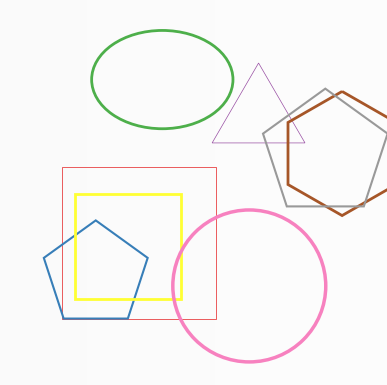[{"shape": "square", "thickness": 0.5, "radius": 0.99, "center": [0.36, 0.369]}, {"shape": "pentagon", "thickness": 1.5, "radius": 0.7, "center": [0.247, 0.287]}, {"shape": "oval", "thickness": 2, "radius": 0.91, "center": [0.419, 0.793]}, {"shape": "triangle", "thickness": 0.5, "radius": 0.69, "center": [0.667, 0.698]}, {"shape": "square", "thickness": 2, "radius": 0.68, "center": [0.33, 0.359]}, {"shape": "hexagon", "thickness": 2, "radius": 0.81, "center": [0.883, 0.601]}, {"shape": "circle", "thickness": 2.5, "radius": 0.99, "center": [0.643, 0.257]}, {"shape": "pentagon", "thickness": 1.5, "radius": 0.85, "center": [0.84, 0.601]}]